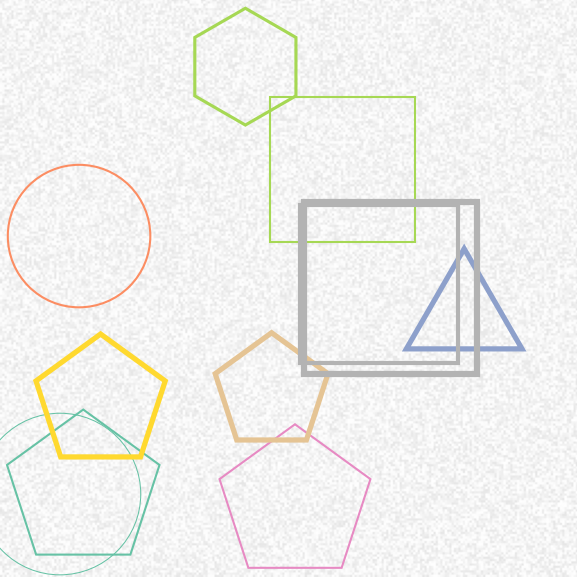[{"shape": "pentagon", "thickness": 1, "radius": 0.69, "center": [0.144, 0.151]}, {"shape": "circle", "thickness": 0.5, "radius": 0.7, "center": [0.104, 0.144]}, {"shape": "circle", "thickness": 1, "radius": 0.62, "center": [0.137, 0.59]}, {"shape": "triangle", "thickness": 2.5, "radius": 0.58, "center": [0.804, 0.453]}, {"shape": "pentagon", "thickness": 1, "radius": 0.69, "center": [0.511, 0.127]}, {"shape": "square", "thickness": 1, "radius": 0.63, "center": [0.593, 0.705]}, {"shape": "hexagon", "thickness": 1.5, "radius": 0.51, "center": [0.425, 0.884]}, {"shape": "pentagon", "thickness": 2.5, "radius": 0.59, "center": [0.174, 0.303]}, {"shape": "pentagon", "thickness": 2.5, "radius": 0.51, "center": [0.47, 0.32]}, {"shape": "square", "thickness": 3, "radius": 0.75, "center": [0.676, 0.5]}, {"shape": "square", "thickness": 2, "radius": 0.68, "center": [0.656, 0.507]}]